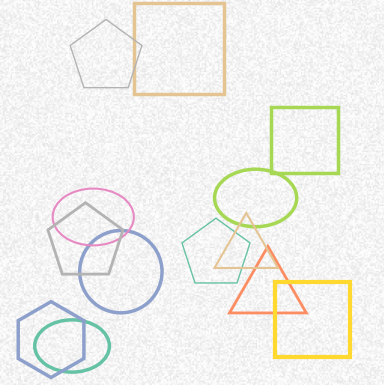[{"shape": "oval", "thickness": 2.5, "radius": 0.48, "center": [0.187, 0.101]}, {"shape": "pentagon", "thickness": 1, "radius": 0.46, "center": [0.561, 0.34]}, {"shape": "triangle", "thickness": 2, "radius": 0.58, "center": [0.696, 0.245]}, {"shape": "hexagon", "thickness": 2.5, "radius": 0.49, "center": [0.133, 0.118]}, {"shape": "circle", "thickness": 2.5, "radius": 0.53, "center": [0.314, 0.294]}, {"shape": "oval", "thickness": 1.5, "radius": 0.53, "center": [0.242, 0.436]}, {"shape": "oval", "thickness": 2.5, "radius": 0.53, "center": [0.664, 0.486]}, {"shape": "square", "thickness": 2.5, "radius": 0.43, "center": [0.791, 0.637]}, {"shape": "square", "thickness": 3, "radius": 0.49, "center": [0.811, 0.169]}, {"shape": "triangle", "thickness": 1.5, "radius": 0.48, "center": [0.64, 0.352]}, {"shape": "square", "thickness": 2.5, "radius": 0.59, "center": [0.465, 0.875]}, {"shape": "pentagon", "thickness": 1, "radius": 0.49, "center": [0.275, 0.852]}, {"shape": "pentagon", "thickness": 2, "radius": 0.51, "center": [0.222, 0.371]}]